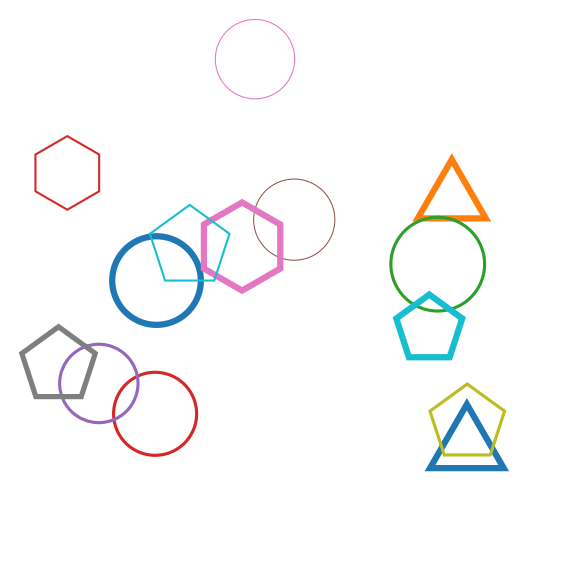[{"shape": "circle", "thickness": 3, "radius": 0.38, "center": [0.271, 0.513]}, {"shape": "triangle", "thickness": 3, "radius": 0.37, "center": [0.808, 0.225]}, {"shape": "triangle", "thickness": 3, "radius": 0.34, "center": [0.782, 0.655]}, {"shape": "circle", "thickness": 1.5, "radius": 0.41, "center": [0.758, 0.542]}, {"shape": "hexagon", "thickness": 1, "radius": 0.32, "center": [0.117, 0.7]}, {"shape": "circle", "thickness": 1.5, "radius": 0.36, "center": [0.269, 0.283]}, {"shape": "circle", "thickness": 1.5, "radius": 0.34, "center": [0.171, 0.335]}, {"shape": "circle", "thickness": 0.5, "radius": 0.35, "center": [0.509, 0.619]}, {"shape": "circle", "thickness": 0.5, "radius": 0.34, "center": [0.442, 0.897]}, {"shape": "hexagon", "thickness": 3, "radius": 0.38, "center": [0.419, 0.572]}, {"shape": "pentagon", "thickness": 2.5, "radius": 0.33, "center": [0.101, 0.366]}, {"shape": "pentagon", "thickness": 1.5, "radius": 0.34, "center": [0.809, 0.266]}, {"shape": "pentagon", "thickness": 1, "radius": 0.36, "center": [0.328, 0.572]}, {"shape": "pentagon", "thickness": 3, "radius": 0.3, "center": [0.743, 0.429]}]